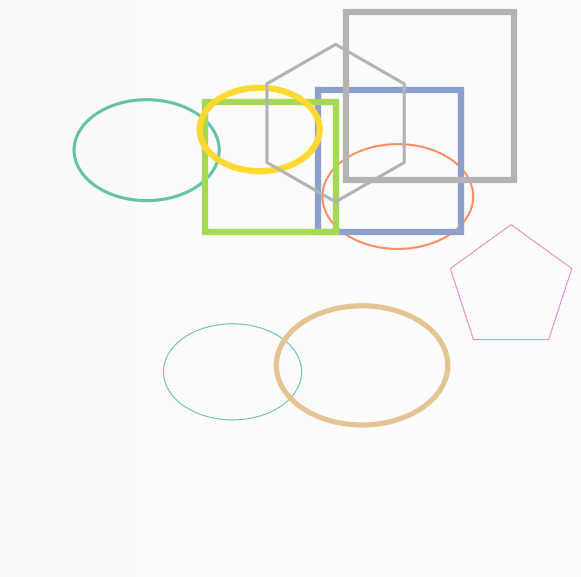[{"shape": "oval", "thickness": 0.5, "radius": 0.59, "center": [0.4, 0.355]}, {"shape": "oval", "thickness": 1.5, "radius": 0.62, "center": [0.252, 0.739]}, {"shape": "oval", "thickness": 1, "radius": 0.65, "center": [0.684, 0.659]}, {"shape": "square", "thickness": 3, "radius": 0.61, "center": [0.67, 0.72]}, {"shape": "pentagon", "thickness": 0.5, "radius": 0.55, "center": [0.879, 0.5]}, {"shape": "square", "thickness": 3, "radius": 0.56, "center": [0.465, 0.709]}, {"shape": "oval", "thickness": 3, "radius": 0.52, "center": [0.447, 0.775]}, {"shape": "oval", "thickness": 2.5, "radius": 0.74, "center": [0.623, 0.366]}, {"shape": "square", "thickness": 3, "radius": 0.73, "center": [0.74, 0.833]}, {"shape": "hexagon", "thickness": 1.5, "radius": 0.68, "center": [0.577, 0.786]}]